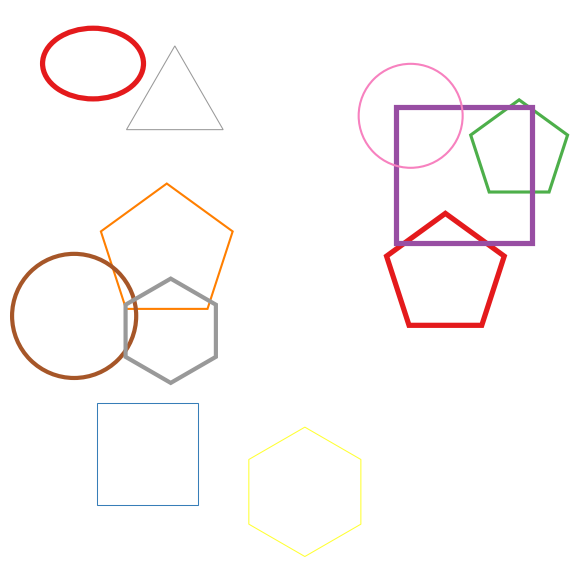[{"shape": "oval", "thickness": 2.5, "radius": 0.44, "center": [0.161, 0.889]}, {"shape": "pentagon", "thickness": 2.5, "radius": 0.54, "center": [0.771, 0.522]}, {"shape": "square", "thickness": 0.5, "radius": 0.44, "center": [0.255, 0.213]}, {"shape": "pentagon", "thickness": 1.5, "radius": 0.44, "center": [0.899, 0.738]}, {"shape": "square", "thickness": 2.5, "radius": 0.59, "center": [0.803, 0.696]}, {"shape": "pentagon", "thickness": 1, "radius": 0.6, "center": [0.289, 0.561]}, {"shape": "hexagon", "thickness": 0.5, "radius": 0.56, "center": [0.528, 0.147]}, {"shape": "circle", "thickness": 2, "radius": 0.54, "center": [0.128, 0.452]}, {"shape": "circle", "thickness": 1, "radius": 0.45, "center": [0.711, 0.799]}, {"shape": "triangle", "thickness": 0.5, "radius": 0.48, "center": [0.303, 0.823]}, {"shape": "hexagon", "thickness": 2, "radius": 0.45, "center": [0.296, 0.426]}]